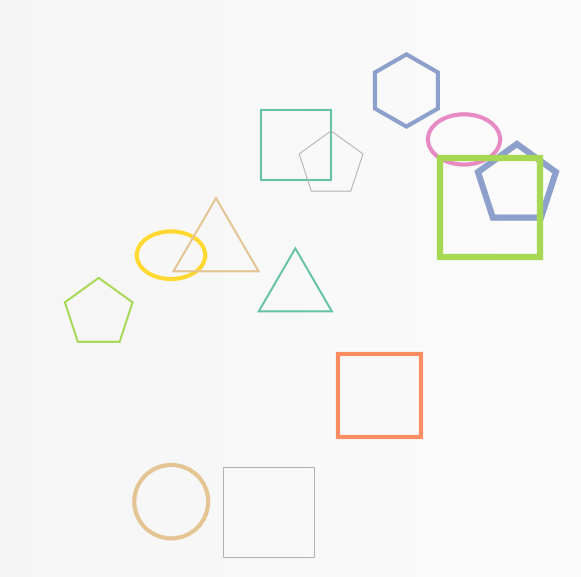[{"shape": "square", "thickness": 1, "radius": 0.3, "center": [0.509, 0.748]}, {"shape": "triangle", "thickness": 1, "radius": 0.36, "center": [0.508, 0.496]}, {"shape": "square", "thickness": 2, "radius": 0.36, "center": [0.653, 0.314]}, {"shape": "pentagon", "thickness": 3, "radius": 0.35, "center": [0.889, 0.679]}, {"shape": "hexagon", "thickness": 2, "radius": 0.31, "center": [0.699, 0.842]}, {"shape": "oval", "thickness": 2, "radius": 0.31, "center": [0.798, 0.758]}, {"shape": "pentagon", "thickness": 1, "radius": 0.31, "center": [0.17, 0.457]}, {"shape": "square", "thickness": 3, "radius": 0.43, "center": [0.843, 0.639]}, {"shape": "oval", "thickness": 2, "radius": 0.29, "center": [0.294, 0.557]}, {"shape": "circle", "thickness": 2, "radius": 0.32, "center": [0.295, 0.13]}, {"shape": "triangle", "thickness": 1, "radius": 0.42, "center": [0.372, 0.572]}, {"shape": "pentagon", "thickness": 0.5, "radius": 0.29, "center": [0.57, 0.715]}, {"shape": "square", "thickness": 0.5, "radius": 0.39, "center": [0.463, 0.113]}]